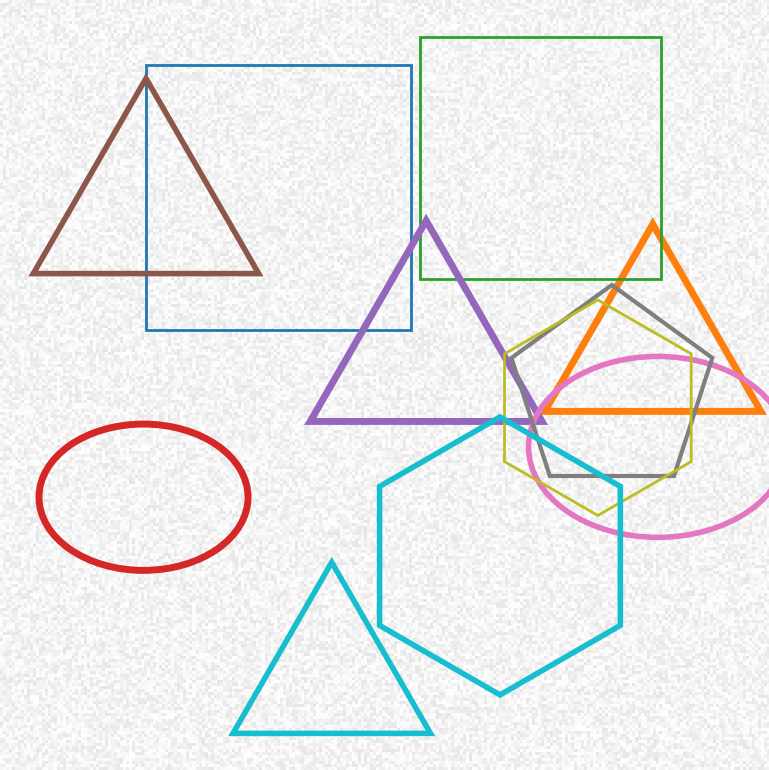[{"shape": "square", "thickness": 1, "radius": 0.86, "center": [0.362, 0.743]}, {"shape": "triangle", "thickness": 2.5, "radius": 0.81, "center": [0.848, 0.547]}, {"shape": "square", "thickness": 1, "radius": 0.78, "center": [0.702, 0.795]}, {"shape": "oval", "thickness": 2.5, "radius": 0.68, "center": [0.186, 0.354]}, {"shape": "triangle", "thickness": 2.5, "radius": 0.87, "center": [0.553, 0.54]}, {"shape": "triangle", "thickness": 2, "radius": 0.84, "center": [0.19, 0.729]}, {"shape": "oval", "thickness": 2, "radius": 0.84, "center": [0.854, 0.42]}, {"shape": "pentagon", "thickness": 1.5, "radius": 0.69, "center": [0.795, 0.493]}, {"shape": "hexagon", "thickness": 1, "radius": 0.7, "center": [0.776, 0.471]}, {"shape": "hexagon", "thickness": 2, "radius": 0.9, "center": [0.649, 0.278]}, {"shape": "triangle", "thickness": 2, "radius": 0.74, "center": [0.431, 0.122]}]